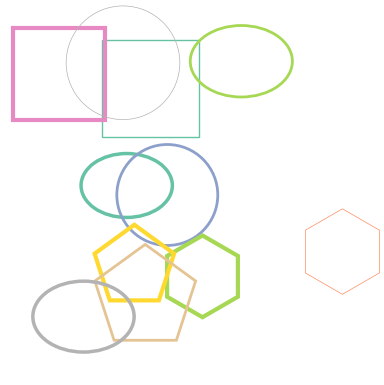[{"shape": "square", "thickness": 1, "radius": 0.63, "center": [0.391, 0.771]}, {"shape": "oval", "thickness": 2.5, "radius": 0.59, "center": [0.329, 0.518]}, {"shape": "hexagon", "thickness": 0.5, "radius": 0.56, "center": [0.889, 0.347]}, {"shape": "circle", "thickness": 2, "radius": 0.66, "center": [0.435, 0.494]}, {"shape": "square", "thickness": 3, "radius": 0.6, "center": [0.152, 0.807]}, {"shape": "hexagon", "thickness": 3, "radius": 0.53, "center": [0.526, 0.282]}, {"shape": "oval", "thickness": 2, "radius": 0.66, "center": [0.627, 0.841]}, {"shape": "pentagon", "thickness": 3, "radius": 0.54, "center": [0.349, 0.308]}, {"shape": "pentagon", "thickness": 2, "radius": 0.69, "center": [0.377, 0.228]}, {"shape": "circle", "thickness": 0.5, "radius": 0.74, "center": [0.319, 0.837]}, {"shape": "oval", "thickness": 2.5, "radius": 0.66, "center": [0.217, 0.178]}]